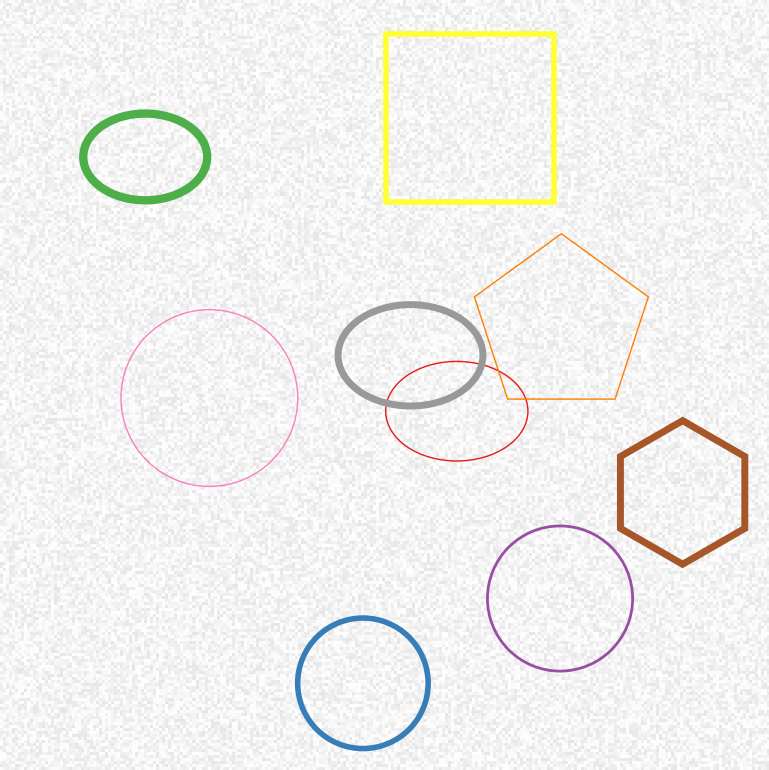[{"shape": "oval", "thickness": 0.5, "radius": 0.46, "center": [0.593, 0.466]}, {"shape": "circle", "thickness": 2, "radius": 0.42, "center": [0.471, 0.113]}, {"shape": "oval", "thickness": 3, "radius": 0.4, "center": [0.189, 0.796]}, {"shape": "circle", "thickness": 1, "radius": 0.47, "center": [0.727, 0.223]}, {"shape": "pentagon", "thickness": 0.5, "radius": 0.59, "center": [0.729, 0.578]}, {"shape": "square", "thickness": 2, "radius": 0.55, "center": [0.611, 0.847]}, {"shape": "hexagon", "thickness": 2.5, "radius": 0.47, "center": [0.887, 0.36]}, {"shape": "circle", "thickness": 0.5, "radius": 0.57, "center": [0.272, 0.483]}, {"shape": "oval", "thickness": 2.5, "radius": 0.47, "center": [0.533, 0.539]}]